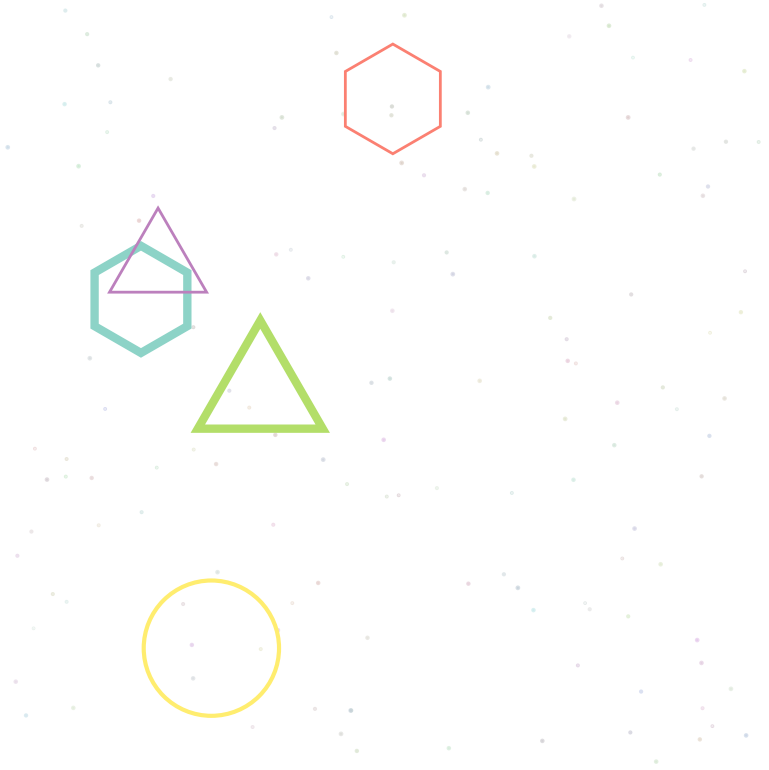[{"shape": "hexagon", "thickness": 3, "radius": 0.35, "center": [0.183, 0.611]}, {"shape": "hexagon", "thickness": 1, "radius": 0.36, "center": [0.51, 0.872]}, {"shape": "triangle", "thickness": 3, "radius": 0.47, "center": [0.338, 0.49]}, {"shape": "triangle", "thickness": 1, "radius": 0.36, "center": [0.205, 0.657]}, {"shape": "circle", "thickness": 1.5, "radius": 0.44, "center": [0.275, 0.158]}]